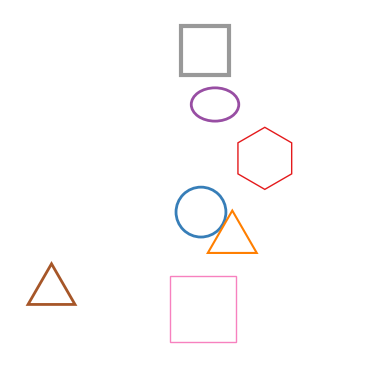[{"shape": "hexagon", "thickness": 1, "radius": 0.4, "center": [0.688, 0.589]}, {"shape": "circle", "thickness": 2, "radius": 0.32, "center": [0.522, 0.449]}, {"shape": "oval", "thickness": 2, "radius": 0.31, "center": [0.558, 0.729]}, {"shape": "triangle", "thickness": 1.5, "radius": 0.37, "center": [0.603, 0.38]}, {"shape": "triangle", "thickness": 2, "radius": 0.35, "center": [0.134, 0.244]}, {"shape": "square", "thickness": 1, "radius": 0.43, "center": [0.528, 0.198]}, {"shape": "square", "thickness": 3, "radius": 0.31, "center": [0.532, 0.869]}]